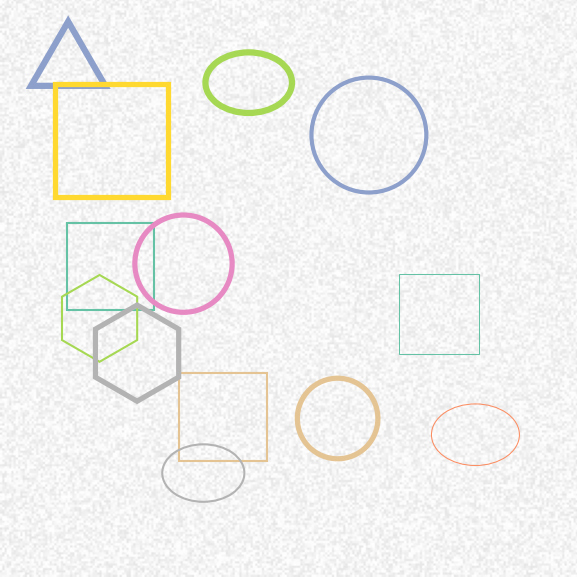[{"shape": "square", "thickness": 1, "radius": 0.38, "center": [0.191, 0.538]}, {"shape": "square", "thickness": 0.5, "radius": 0.34, "center": [0.76, 0.456]}, {"shape": "oval", "thickness": 0.5, "radius": 0.38, "center": [0.823, 0.246]}, {"shape": "triangle", "thickness": 3, "radius": 0.37, "center": [0.118, 0.888]}, {"shape": "circle", "thickness": 2, "radius": 0.5, "center": [0.639, 0.765]}, {"shape": "circle", "thickness": 2.5, "radius": 0.42, "center": [0.318, 0.543]}, {"shape": "hexagon", "thickness": 1, "radius": 0.38, "center": [0.172, 0.448]}, {"shape": "oval", "thickness": 3, "radius": 0.37, "center": [0.431, 0.856]}, {"shape": "square", "thickness": 2.5, "radius": 0.49, "center": [0.193, 0.756]}, {"shape": "circle", "thickness": 2.5, "radius": 0.35, "center": [0.585, 0.274]}, {"shape": "square", "thickness": 1, "radius": 0.38, "center": [0.385, 0.276]}, {"shape": "oval", "thickness": 1, "radius": 0.36, "center": [0.352, 0.18]}, {"shape": "hexagon", "thickness": 2.5, "radius": 0.42, "center": [0.237, 0.388]}]